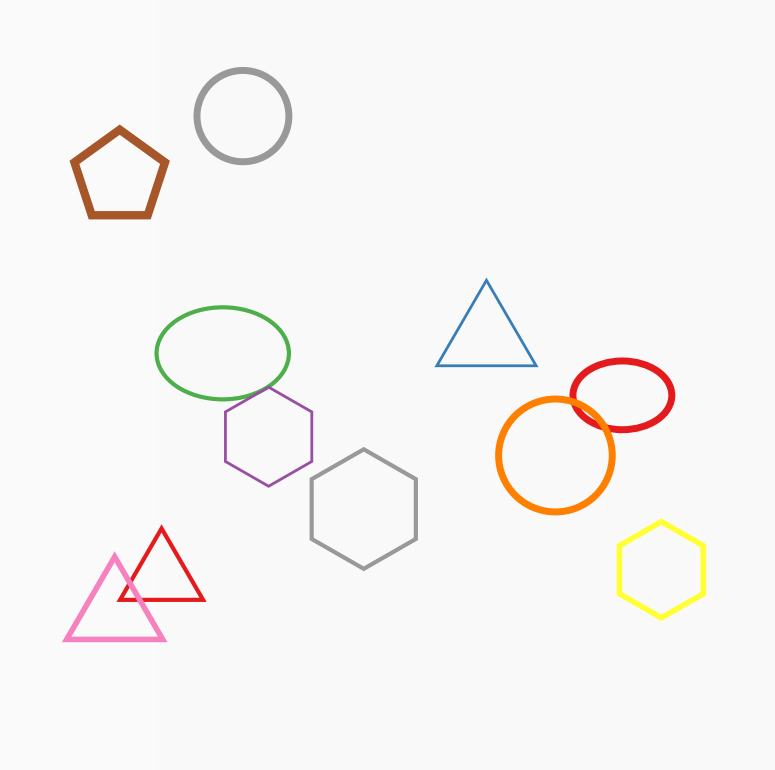[{"shape": "triangle", "thickness": 1.5, "radius": 0.31, "center": [0.208, 0.252]}, {"shape": "oval", "thickness": 2.5, "radius": 0.32, "center": [0.803, 0.487]}, {"shape": "triangle", "thickness": 1, "radius": 0.37, "center": [0.628, 0.562]}, {"shape": "oval", "thickness": 1.5, "radius": 0.43, "center": [0.287, 0.541]}, {"shape": "hexagon", "thickness": 1, "radius": 0.32, "center": [0.347, 0.433]}, {"shape": "circle", "thickness": 2.5, "radius": 0.37, "center": [0.717, 0.408]}, {"shape": "hexagon", "thickness": 2, "radius": 0.31, "center": [0.853, 0.26]}, {"shape": "pentagon", "thickness": 3, "radius": 0.31, "center": [0.154, 0.77]}, {"shape": "triangle", "thickness": 2, "radius": 0.36, "center": [0.148, 0.205]}, {"shape": "circle", "thickness": 2.5, "radius": 0.3, "center": [0.313, 0.849]}, {"shape": "hexagon", "thickness": 1.5, "radius": 0.39, "center": [0.469, 0.339]}]